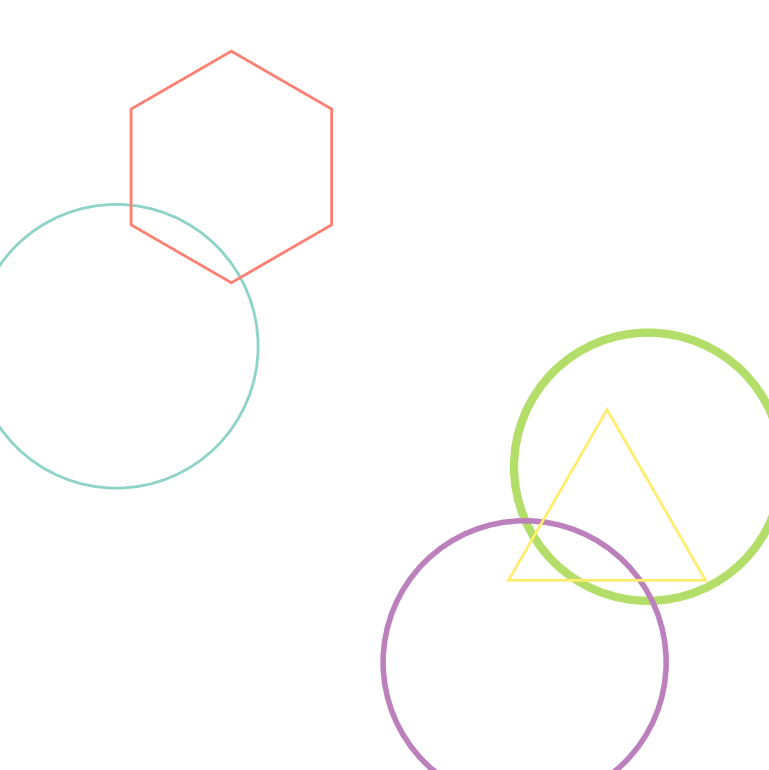[{"shape": "circle", "thickness": 1, "radius": 0.92, "center": [0.151, 0.55]}, {"shape": "hexagon", "thickness": 1, "radius": 0.75, "center": [0.3, 0.783]}, {"shape": "circle", "thickness": 3, "radius": 0.87, "center": [0.842, 0.394]}, {"shape": "circle", "thickness": 2, "radius": 0.92, "center": [0.681, 0.14]}, {"shape": "triangle", "thickness": 1, "radius": 0.74, "center": [0.788, 0.32]}]